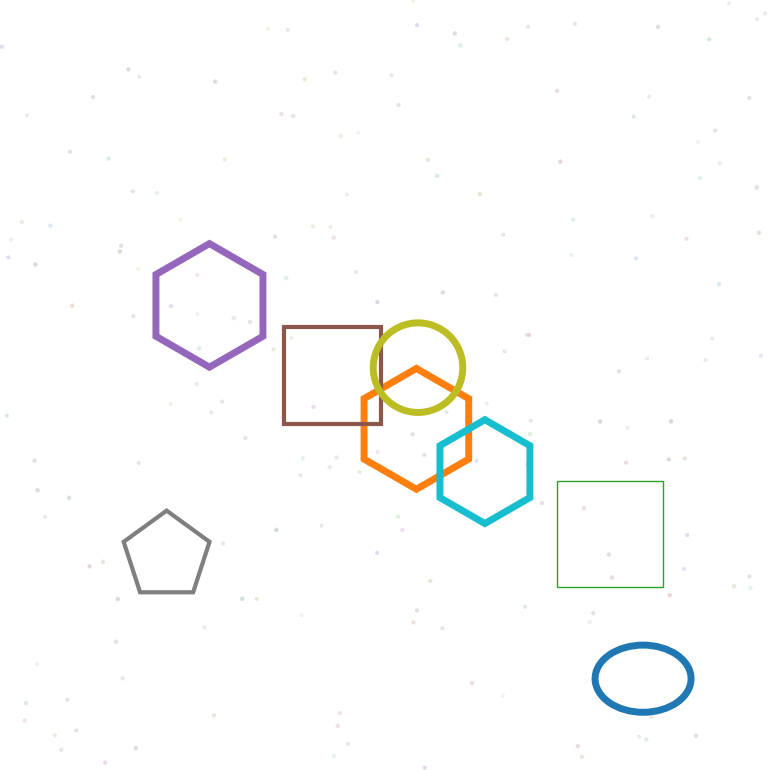[{"shape": "oval", "thickness": 2.5, "radius": 0.31, "center": [0.835, 0.119]}, {"shape": "hexagon", "thickness": 2.5, "radius": 0.39, "center": [0.541, 0.443]}, {"shape": "square", "thickness": 0.5, "radius": 0.34, "center": [0.792, 0.306]}, {"shape": "hexagon", "thickness": 2.5, "radius": 0.4, "center": [0.272, 0.603]}, {"shape": "square", "thickness": 1.5, "radius": 0.32, "center": [0.432, 0.513]}, {"shape": "pentagon", "thickness": 1.5, "radius": 0.29, "center": [0.216, 0.278]}, {"shape": "circle", "thickness": 2.5, "radius": 0.29, "center": [0.543, 0.523]}, {"shape": "hexagon", "thickness": 2.5, "radius": 0.34, "center": [0.63, 0.387]}]